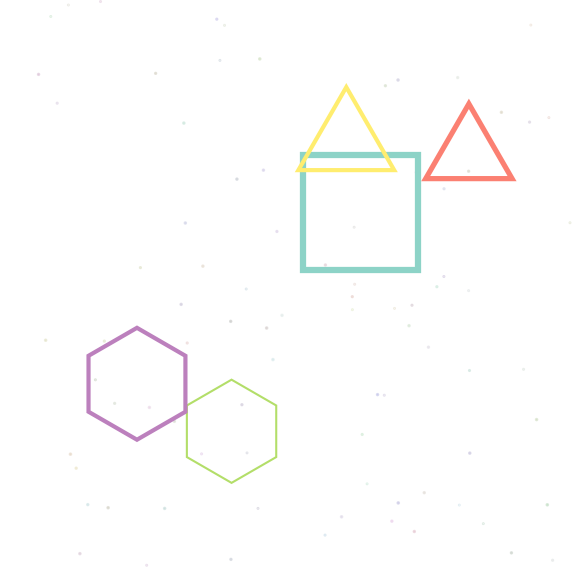[{"shape": "square", "thickness": 3, "radius": 0.5, "center": [0.624, 0.632]}, {"shape": "triangle", "thickness": 2.5, "radius": 0.43, "center": [0.812, 0.733]}, {"shape": "hexagon", "thickness": 1, "radius": 0.45, "center": [0.401, 0.252]}, {"shape": "hexagon", "thickness": 2, "radius": 0.48, "center": [0.237, 0.335]}, {"shape": "triangle", "thickness": 2, "radius": 0.48, "center": [0.6, 0.752]}]